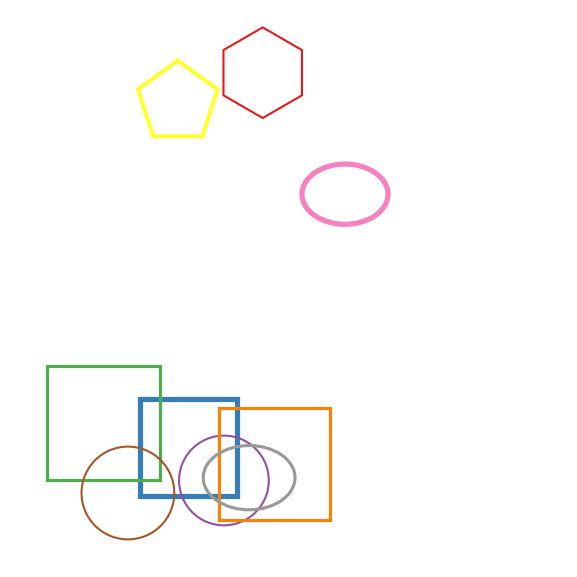[{"shape": "hexagon", "thickness": 1, "radius": 0.39, "center": [0.455, 0.873]}, {"shape": "square", "thickness": 2.5, "radius": 0.42, "center": [0.326, 0.224]}, {"shape": "square", "thickness": 1.5, "radius": 0.49, "center": [0.18, 0.266]}, {"shape": "circle", "thickness": 1, "radius": 0.39, "center": [0.388, 0.167]}, {"shape": "square", "thickness": 1.5, "radius": 0.48, "center": [0.475, 0.196]}, {"shape": "pentagon", "thickness": 2, "radius": 0.36, "center": [0.308, 0.822]}, {"shape": "circle", "thickness": 1, "radius": 0.4, "center": [0.222, 0.145]}, {"shape": "oval", "thickness": 2.5, "radius": 0.37, "center": [0.597, 0.663]}, {"shape": "oval", "thickness": 1.5, "radius": 0.4, "center": [0.431, 0.172]}]